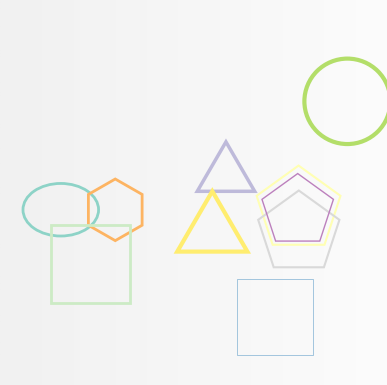[{"shape": "oval", "thickness": 2, "radius": 0.49, "center": [0.157, 0.455]}, {"shape": "pentagon", "thickness": 1.5, "radius": 0.57, "center": [0.77, 0.456]}, {"shape": "triangle", "thickness": 2.5, "radius": 0.43, "center": [0.583, 0.546]}, {"shape": "square", "thickness": 0.5, "radius": 0.49, "center": [0.71, 0.176]}, {"shape": "hexagon", "thickness": 2, "radius": 0.4, "center": [0.297, 0.455]}, {"shape": "circle", "thickness": 3, "radius": 0.55, "center": [0.896, 0.737]}, {"shape": "pentagon", "thickness": 1.5, "radius": 0.55, "center": [0.771, 0.395]}, {"shape": "pentagon", "thickness": 1, "radius": 0.48, "center": [0.768, 0.452]}, {"shape": "square", "thickness": 2, "radius": 0.51, "center": [0.234, 0.314]}, {"shape": "triangle", "thickness": 3, "radius": 0.52, "center": [0.548, 0.399]}]